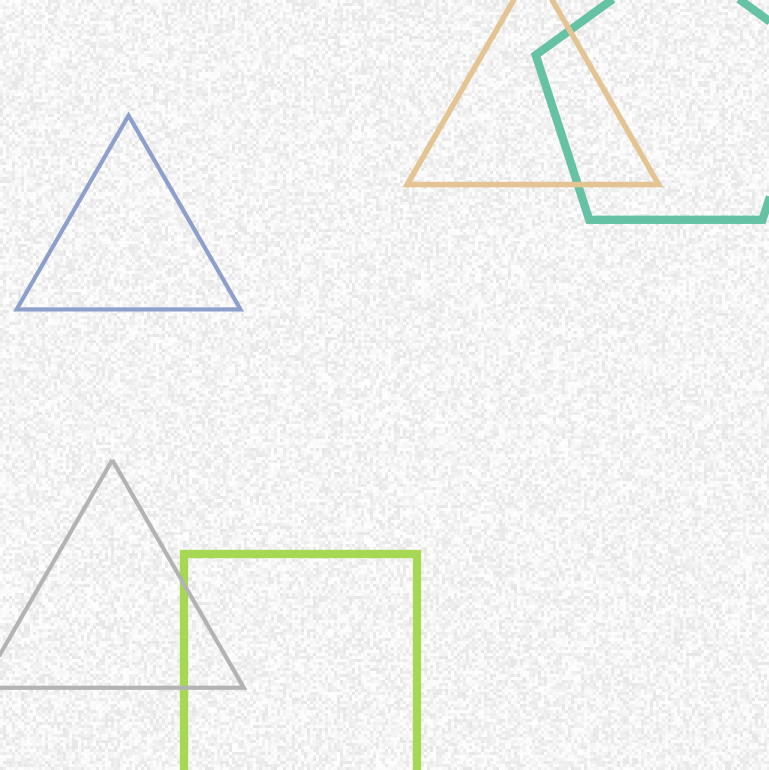[{"shape": "pentagon", "thickness": 3, "radius": 0.96, "center": [0.878, 0.869]}, {"shape": "triangle", "thickness": 1.5, "radius": 0.84, "center": [0.167, 0.682]}, {"shape": "square", "thickness": 3, "radius": 0.76, "center": [0.39, 0.129]}, {"shape": "triangle", "thickness": 2, "radius": 0.94, "center": [0.692, 0.855]}, {"shape": "triangle", "thickness": 1.5, "radius": 0.99, "center": [0.146, 0.205]}]